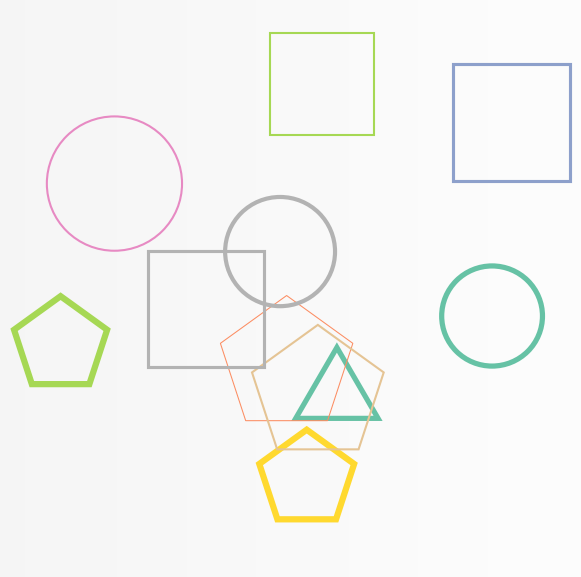[{"shape": "triangle", "thickness": 2.5, "radius": 0.41, "center": [0.58, 0.316]}, {"shape": "circle", "thickness": 2.5, "radius": 0.43, "center": [0.847, 0.452]}, {"shape": "pentagon", "thickness": 0.5, "radius": 0.6, "center": [0.493, 0.368]}, {"shape": "square", "thickness": 1.5, "radius": 0.5, "center": [0.88, 0.787]}, {"shape": "circle", "thickness": 1, "radius": 0.58, "center": [0.197, 0.681]}, {"shape": "square", "thickness": 1, "radius": 0.45, "center": [0.554, 0.854]}, {"shape": "pentagon", "thickness": 3, "radius": 0.42, "center": [0.104, 0.402]}, {"shape": "pentagon", "thickness": 3, "radius": 0.43, "center": [0.528, 0.169]}, {"shape": "pentagon", "thickness": 1, "radius": 0.6, "center": [0.547, 0.317]}, {"shape": "square", "thickness": 1.5, "radius": 0.5, "center": [0.355, 0.464]}, {"shape": "circle", "thickness": 2, "radius": 0.47, "center": [0.482, 0.563]}]